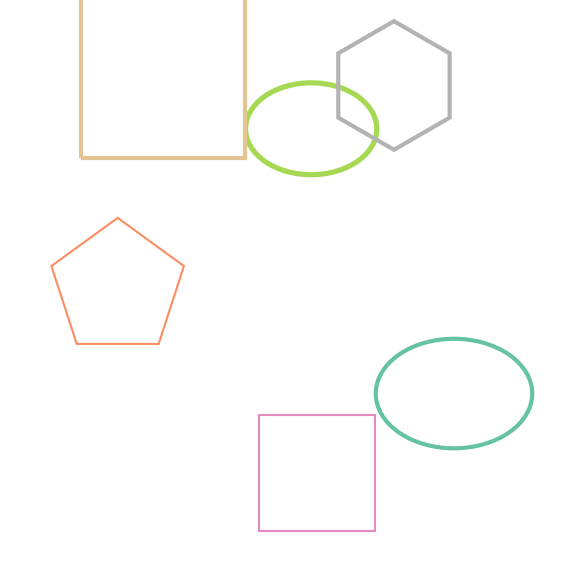[{"shape": "oval", "thickness": 2, "radius": 0.68, "center": [0.786, 0.318]}, {"shape": "pentagon", "thickness": 1, "radius": 0.6, "center": [0.204, 0.501]}, {"shape": "square", "thickness": 1, "radius": 0.5, "center": [0.549, 0.179]}, {"shape": "oval", "thickness": 2.5, "radius": 0.57, "center": [0.539, 0.776]}, {"shape": "square", "thickness": 2, "radius": 0.71, "center": [0.282, 0.867]}, {"shape": "hexagon", "thickness": 2, "radius": 0.56, "center": [0.682, 0.851]}]